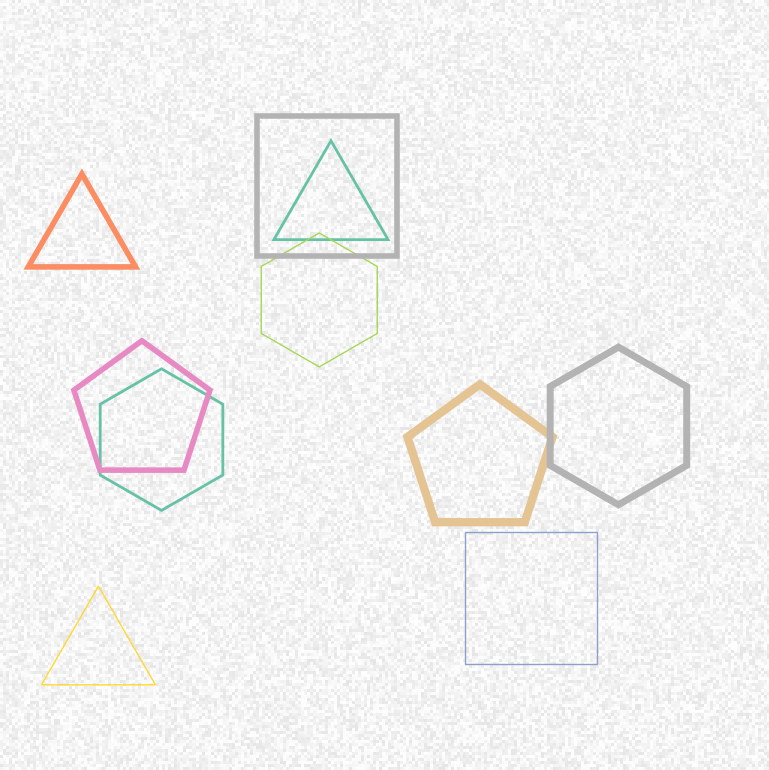[{"shape": "hexagon", "thickness": 1, "radius": 0.46, "center": [0.21, 0.429]}, {"shape": "triangle", "thickness": 1, "radius": 0.43, "center": [0.43, 0.732]}, {"shape": "triangle", "thickness": 2, "radius": 0.4, "center": [0.106, 0.694]}, {"shape": "square", "thickness": 0.5, "radius": 0.43, "center": [0.689, 0.223]}, {"shape": "pentagon", "thickness": 2, "radius": 0.46, "center": [0.184, 0.465]}, {"shape": "hexagon", "thickness": 0.5, "radius": 0.43, "center": [0.415, 0.61]}, {"shape": "triangle", "thickness": 0.5, "radius": 0.43, "center": [0.128, 0.153]}, {"shape": "pentagon", "thickness": 3, "radius": 0.49, "center": [0.623, 0.402]}, {"shape": "hexagon", "thickness": 2.5, "radius": 0.51, "center": [0.803, 0.447]}, {"shape": "square", "thickness": 2, "radius": 0.46, "center": [0.424, 0.758]}]